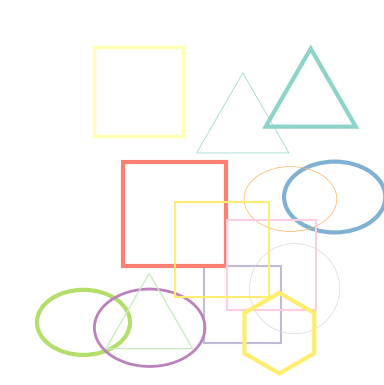[{"shape": "triangle", "thickness": 0.5, "radius": 0.69, "center": [0.631, 0.672]}, {"shape": "triangle", "thickness": 3, "radius": 0.68, "center": [0.807, 0.739]}, {"shape": "square", "thickness": 2.5, "radius": 0.58, "center": [0.36, 0.762]}, {"shape": "square", "thickness": 1.5, "radius": 0.5, "center": [0.631, 0.209]}, {"shape": "square", "thickness": 3, "radius": 0.67, "center": [0.453, 0.444]}, {"shape": "oval", "thickness": 3, "radius": 0.66, "center": [0.869, 0.488]}, {"shape": "oval", "thickness": 0.5, "radius": 0.6, "center": [0.754, 0.483]}, {"shape": "oval", "thickness": 3, "radius": 0.6, "center": [0.217, 0.163]}, {"shape": "square", "thickness": 1.5, "radius": 0.58, "center": [0.705, 0.312]}, {"shape": "circle", "thickness": 0.5, "radius": 0.59, "center": [0.765, 0.25]}, {"shape": "oval", "thickness": 2, "radius": 0.72, "center": [0.389, 0.149]}, {"shape": "triangle", "thickness": 1, "radius": 0.65, "center": [0.388, 0.16]}, {"shape": "hexagon", "thickness": 3, "radius": 0.52, "center": [0.726, 0.135]}, {"shape": "square", "thickness": 1.5, "radius": 0.62, "center": [0.576, 0.351]}]